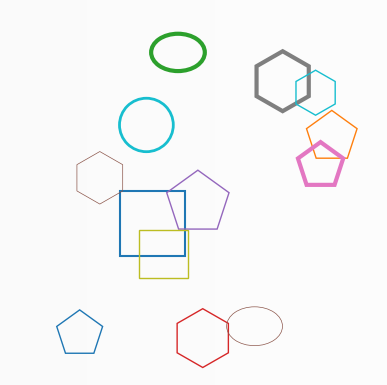[{"shape": "pentagon", "thickness": 1, "radius": 0.31, "center": [0.206, 0.133]}, {"shape": "square", "thickness": 1.5, "radius": 0.42, "center": [0.395, 0.42]}, {"shape": "pentagon", "thickness": 1, "radius": 0.34, "center": [0.856, 0.645]}, {"shape": "oval", "thickness": 3, "radius": 0.35, "center": [0.459, 0.864]}, {"shape": "hexagon", "thickness": 1, "radius": 0.38, "center": [0.523, 0.122]}, {"shape": "pentagon", "thickness": 1, "radius": 0.42, "center": [0.511, 0.473]}, {"shape": "oval", "thickness": 0.5, "radius": 0.36, "center": [0.657, 0.153]}, {"shape": "hexagon", "thickness": 0.5, "radius": 0.34, "center": [0.258, 0.538]}, {"shape": "pentagon", "thickness": 3, "radius": 0.31, "center": [0.827, 0.57]}, {"shape": "hexagon", "thickness": 3, "radius": 0.39, "center": [0.729, 0.789]}, {"shape": "square", "thickness": 1, "radius": 0.31, "center": [0.422, 0.34]}, {"shape": "hexagon", "thickness": 1, "radius": 0.29, "center": [0.814, 0.759]}, {"shape": "circle", "thickness": 2, "radius": 0.35, "center": [0.378, 0.675]}]